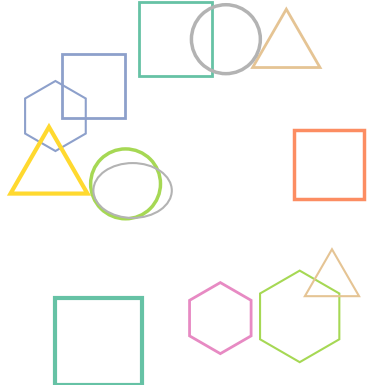[{"shape": "square", "thickness": 2, "radius": 0.48, "center": [0.456, 0.898]}, {"shape": "square", "thickness": 3, "radius": 0.57, "center": [0.257, 0.113]}, {"shape": "square", "thickness": 2.5, "radius": 0.45, "center": [0.854, 0.572]}, {"shape": "hexagon", "thickness": 1.5, "radius": 0.45, "center": [0.144, 0.699]}, {"shape": "square", "thickness": 2, "radius": 0.41, "center": [0.243, 0.777]}, {"shape": "hexagon", "thickness": 2, "radius": 0.46, "center": [0.572, 0.174]}, {"shape": "circle", "thickness": 2.5, "radius": 0.45, "center": [0.326, 0.522]}, {"shape": "hexagon", "thickness": 1.5, "radius": 0.59, "center": [0.778, 0.178]}, {"shape": "triangle", "thickness": 3, "radius": 0.58, "center": [0.127, 0.555]}, {"shape": "triangle", "thickness": 1.5, "radius": 0.41, "center": [0.862, 0.271]}, {"shape": "triangle", "thickness": 2, "radius": 0.5, "center": [0.744, 0.875]}, {"shape": "circle", "thickness": 2.5, "radius": 0.45, "center": [0.587, 0.898]}, {"shape": "oval", "thickness": 1.5, "radius": 0.51, "center": [0.344, 0.505]}]